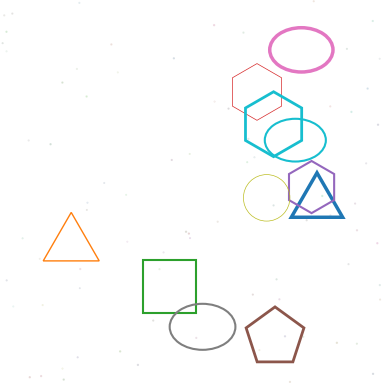[{"shape": "triangle", "thickness": 2.5, "radius": 0.38, "center": [0.823, 0.474]}, {"shape": "triangle", "thickness": 1, "radius": 0.42, "center": [0.185, 0.364]}, {"shape": "square", "thickness": 1.5, "radius": 0.34, "center": [0.44, 0.256]}, {"shape": "hexagon", "thickness": 0.5, "radius": 0.37, "center": [0.668, 0.761]}, {"shape": "hexagon", "thickness": 1.5, "radius": 0.34, "center": [0.809, 0.514]}, {"shape": "pentagon", "thickness": 2, "radius": 0.39, "center": [0.714, 0.124]}, {"shape": "oval", "thickness": 2.5, "radius": 0.41, "center": [0.783, 0.871]}, {"shape": "oval", "thickness": 1.5, "radius": 0.43, "center": [0.526, 0.151]}, {"shape": "circle", "thickness": 0.5, "radius": 0.3, "center": [0.693, 0.486]}, {"shape": "oval", "thickness": 1.5, "radius": 0.4, "center": [0.767, 0.636]}, {"shape": "hexagon", "thickness": 2, "radius": 0.42, "center": [0.711, 0.677]}]